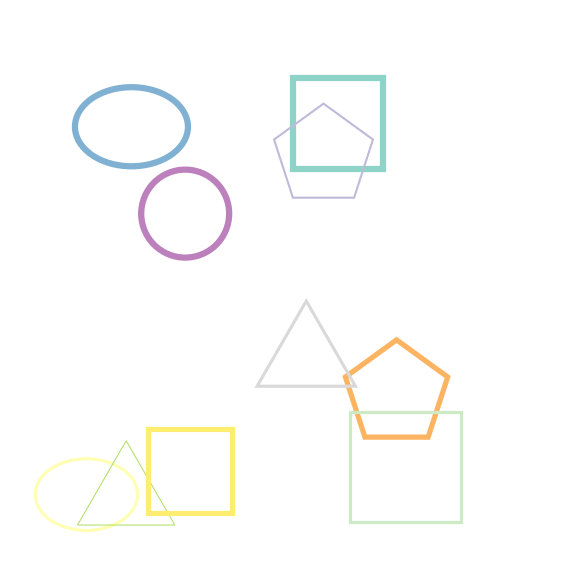[{"shape": "square", "thickness": 3, "radius": 0.39, "center": [0.585, 0.785]}, {"shape": "oval", "thickness": 1.5, "radius": 0.44, "center": [0.15, 0.143]}, {"shape": "pentagon", "thickness": 1, "radius": 0.45, "center": [0.56, 0.73]}, {"shape": "oval", "thickness": 3, "radius": 0.49, "center": [0.228, 0.78]}, {"shape": "pentagon", "thickness": 2.5, "radius": 0.47, "center": [0.687, 0.318]}, {"shape": "triangle", "thickness": 0.5, "radius": 0.49, "center": [0.218, 0.139]}, {"shape": "triangle", "thickness": 1.5, "radius": 0.49, "center": [0.53, 0.38]}, {"shape": "circle", "thickness": 3, "radius": 0.38, "center": [0.321, 0.629]}, {"shape": "square", "thickness": 1.5, "radius": 0.48, "center": [0.702, 0.191]}, {"shape": "square", "thickness": 2.5, "radius": 0.36, "center": [0.329, 0.184]}]